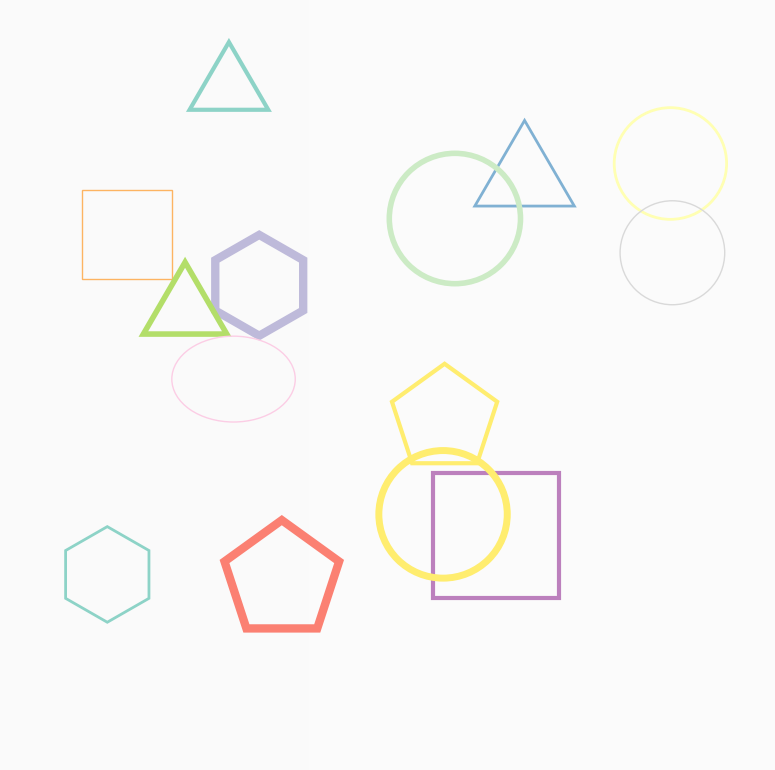[{"shape": "hexagon", "thickness": 1, "radius": 0.31, "center": [0.138, 0.254]}, {"shape": "triangle", "thickness": 1.5, "radius": 0.29, "center": [0.295, 0.887]}, {"shape": "circle", "thickness": 1, "radius": 0.36, "center": [0.865, 0.788]}, {"shape": "hexagon", "thickness": 3, "radius": 0.33, "center": [0.334, 0.629]}, {"shape": "pentagon", "thickness": 3, "radius": 0.39, "center": [0.364, 0.247]}, {"shape": "triangle", "thickness": 1, "radius": 0.37, "center": [0.677, 0.769]}, {"shape": "square", "thickness": 0.5, "radius": 0.29, "center": [0.164, 0.696]}, {"shape": "triangle", "thickness": 2, "radius": 0.31, "center": [0.239, 0.597]}, {"shape": "oval", "thickness": 0.5, "radius": 0.4, "center": [0.301, 0.508]}, {"shape": "circle", "thickness": 0.5, "radius": 0.34, "center": [0.868, 0.672]}, {"shape": "square", "thickness": 1.5, "radius": 0.41, "center": [0.64, 0.305]}, {"shape": "circle", "thickness": 2, "radius": 0.42, "center": [0.587, 0.716]}, {"shape": "pentagon", "thickness": 1.5, "radius": 0.36, "center": [0.574, 0.456]}, {"shape": "circle", "thickness": 2.5, "radius": 0.41, "center": [0.572, 0.332]}]